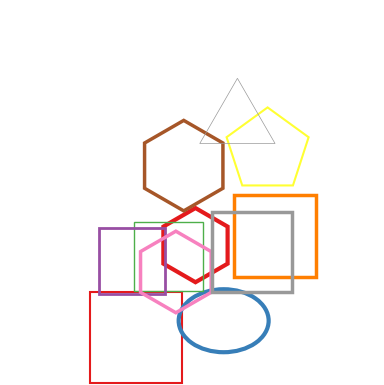[{"shape": "square", "thickness": 1.5, "radius": 0.59, "center": [0.354, 0.124]}, {"shape": "hexagon", "thickness": 3, "radius": 0.48, "center": [0.508, 0.363]}, {"shape": "oval", "thickness": 3, "radius": 0.58, "center": [0.581, 0.167]}, {"shape": "square", "thickness": 1, "radius": 0.45, "center": [0.439, 0.334]}, {"shape": "square", "thickness": 2, "radius": 0.43, "center": [0.344, 0.322]}, {"shape": "square", "thickness": 2.5, "radius": 0.53, "center": [0.715, 0.388]}, {"shape": "pentagon", "thickness": 1.5, "radius": 0.56, "center": [0.695, 0.609]}, {"shape": "hexagon", "thickness": 2.5, "radius": 0.59, "center": [0.477, 0.57]}, {"shape": "hexagon", "thickness": 2.5, "radius": 0.53, "center": [0.457, 0.294]}, {"shape": "triangle", "thickness": 0.5, "radius": 0.56, "center": [0.617, 0.684]}, {"shape": "square", "thickness": 2.5, "radius": 0.52, "center": [0.654, 0.345]}]